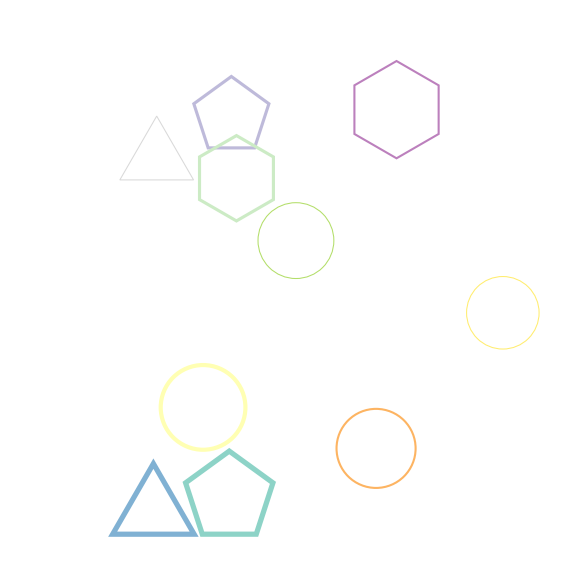[{"shape": "pentagon", "thickness": 2.5, "radius": 0.4, "center": [0.397, 0.138]}, {"shape": "circle", "thickness": 2, "radius": 0.37, "center": [0.352, 0.294]}, {"shape": "pentagon", "thickness": 1.5, "radius": 0.34, "center": [0.401, 0.798]}, {"shape": "triangle", "thickness": 2.5, "radius": 0.41, "center": [0.266, 0.115]}, {"shape": "circle", "thickness": 1, "radius": 0.34, "center": [0.651, 0.223]}, {"shape": "circle", "thickness": 0.5, "radius": 0.33, "center": [0.512, 0.583]}, {"shape": "triangle", "thickness": 0.5, "radius": 0.37, "center": [0.271, 0.724]}, {"shape": "hexagon", "thickness": 1, "radius": 0.42, "center": [0.687, 0.809]}, {"shape": "hexagon", "thickness": 1.5, "radius": 0.37, "center": [0.409, 0.69]}, {"shape": "circle", "thickness": 0.5, "radius": 0.31, "center": [0.871, 0.458]}]